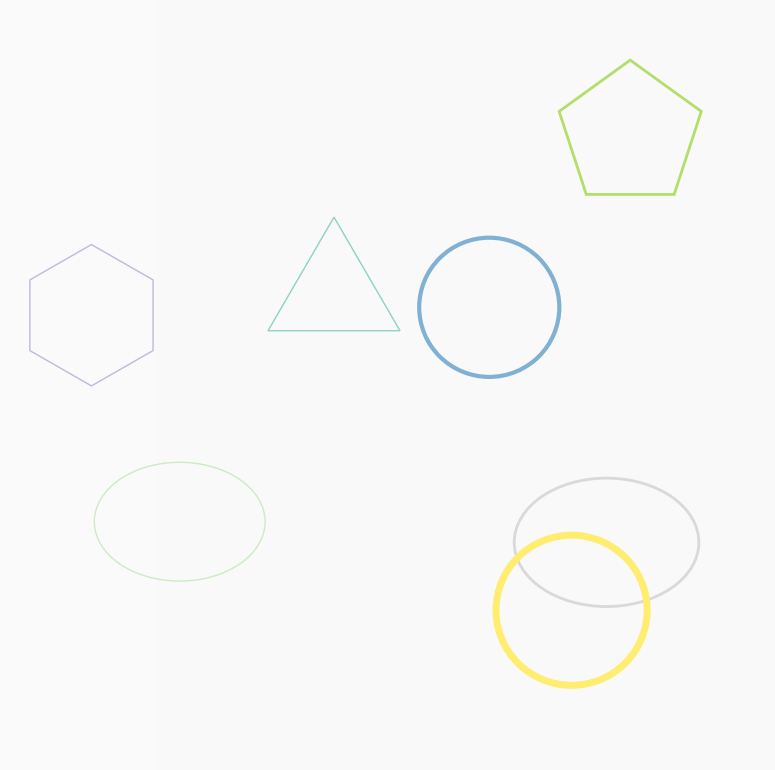[{"shape": "triangle", "thickness": 0.5, "radius": 0.49, "center": [0.431, 0.62]}, {"shape": "hexagon", "thickness": 0.5, "radius": 0.46, "center": [0.118, 0.591]}, {"shape": "circle", "thickness": 1.5, "radius": 0.45, "center": [0.631, 0.601]}, {"shape": "pentagon", "thickness": 1, "radius": 0.48, "center": [0.813, 0.826]}, {"shape": "oval", "thickness": 1, "radius": 0.6, "center": [0.783, 0.296]}, {"shape": "oval", "thickness": 0.5, "radius": 0.55, "center": [0.232, 0.322]}, {"shape": "circle", "thickness": 2.5, "radius": 0.49, "center": [0.738, 0.207]}]